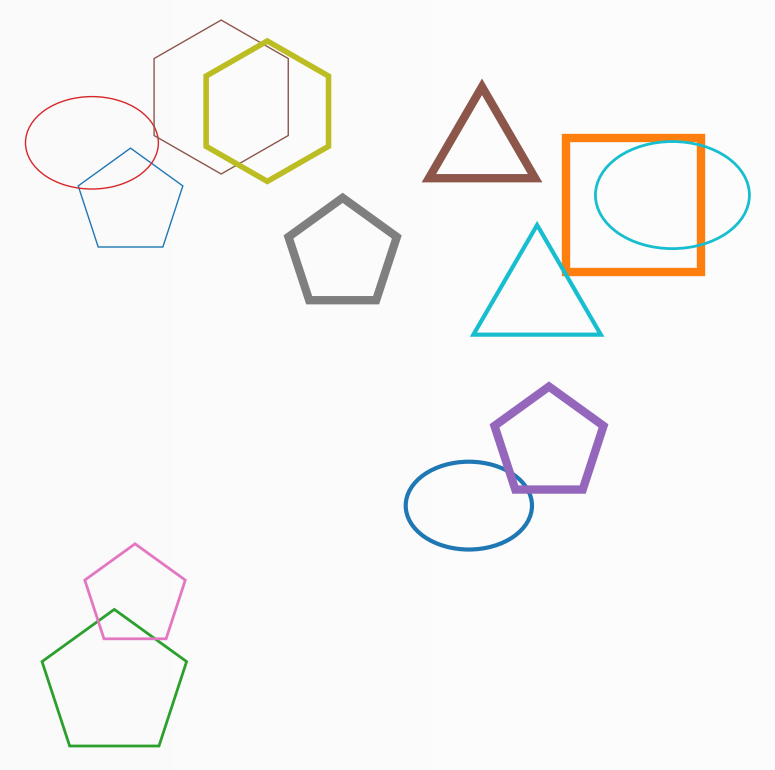[{"shape": "oval", "thickness": 1.5, "radius": 0.41, "center": [0.605, 0.343]}, {"shape": "pentagon", "thickness": 0.5, "radius": 0.35, "center": [0.168, 0.737]}, {"shape": "square", "thickness": 3, "radius": 0.44, "center": [0.817, 0.734]}, {"shape": "pentagon", "thickness": 1, "radius": 0.49, "center": [0.148, 0.111]}, {"shape": "oval", "thickness": 0.5, "radius": 0.43, "center": [0.119, 0.815]}, {"shape": "pentagon", "thickness": 3, "radius": 0.37, "center": [0.708, 0.424]}, {"shape": "hexagon", "thickness": 0.5, "radius": 0.5, "center": [0.285, 0.874]}, {"shape": "triangle", "thickness": 3, "radius": 0.4, "center": [0.622, 0.808]}, {"shape": "pentagon", "thickness": 1, "radius": 0.34, "center": [0.174, 0.226]}, {"shape": "pentagon", "thickness": 3, "radius": 0.37, "center": [0.442, 0.67]}, {"shape": "hexagon", "thickness": 2, "radius": 0.46, "center": [0.345, 0.856]}, {"shape": "triangle", "thickness": 1.5, "radius": 0.47, "center": [0.693, 0.613]}, {"shape": "oval", "thickness": 1, "radius": 0.5, "center": [0.868, 0.747]}]